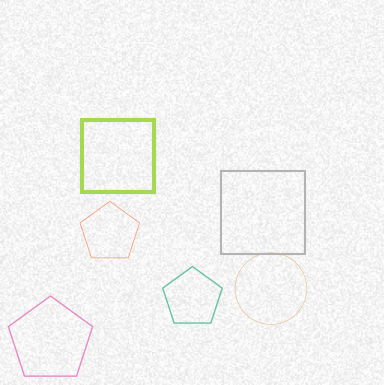[{"shape": "pentagon", "thickness": 1, "radius": 0.41, "center": [0.5, 0.227]}, {"shape": "pentagon", "thickness": 0.5, "radius": 0.41, "center": [0.285, 0.396]}, {"shape": "pentagon", "thickness": 1, "radius": 0.58, "center": [0.131, 0.116]}, {"shape": "square", "thickness": 3, "radius": 0.47, "center": [0.306, 0.595]}, {"shape": "circle", "thickness": 0.5, "radius": 0.47, "center": [0.704, 0.25]}, {"shape": "square", "thickness": 1.5, "radius": 0.54, "center": [0.683, 0.448]}]